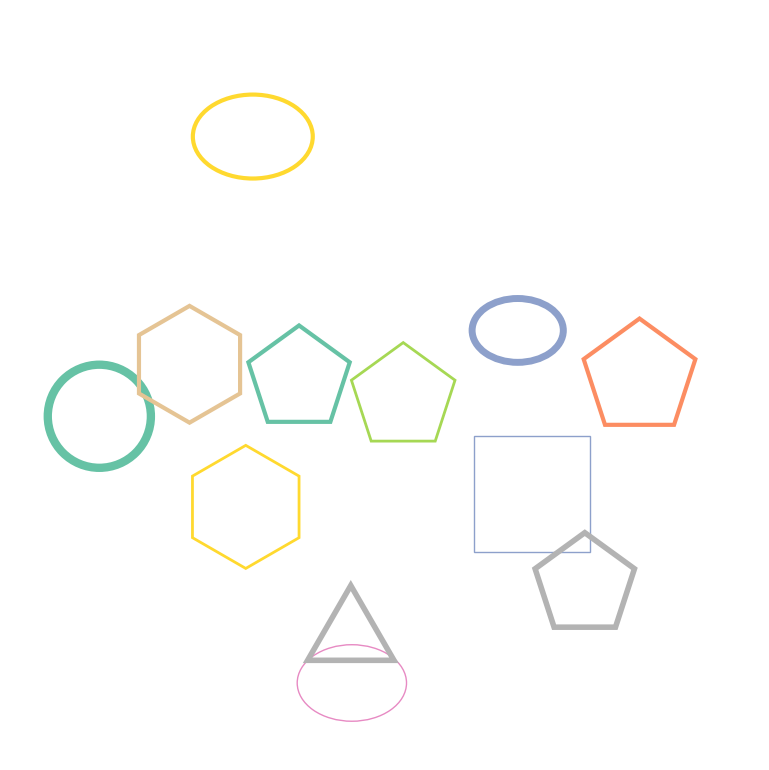[{"shape": "pentagon", "thickness": 1.5, "radius": 0.35, "center": [0.388, 0.508]}, {"shape": "circle", "thickness": 3, "radius": 0.33, "center": [0.129, 0.459]}, {"shape": "pentagon", "thickness": 1.5, "radius": 0.38, "center": [0.831, 0.51]}, {"shape": "oval", "thickness": 2.5, "radius": 0.3, "center": [0.672, 0.571]}, {"shape": "square", "thickness": 0.5, "radius": 0.37, "center": [0.691, 0.359]}, {"shape": "oval", "thickness": 0.5, "radius": 0.35, "center": [0.457, 0.113]}, {"shape": "pentagon", "thickness": 1, "radius": 0.35, "center": [0.524, 0.484]}, {"shape": "oval", "thickness": 1.5, "radius": 0.39, "center": [0.328, 0.823]}, {"shape": "hexagon", "thickness": 1, "radius": 0.4, "center": [0.319, 0.342]}, {"shape": "hexagon", "thickness": 1.5, "radius": 0.38, "center": [0.246, 0.527]}, {"shape": "pentagon", "thickness": 2, "radius": 0.34, "center": [0.759, 0.24]}, {"shape": "triangle", "thickness": 2, "radius": 0.32, "center": [0.456, 0.175]}]